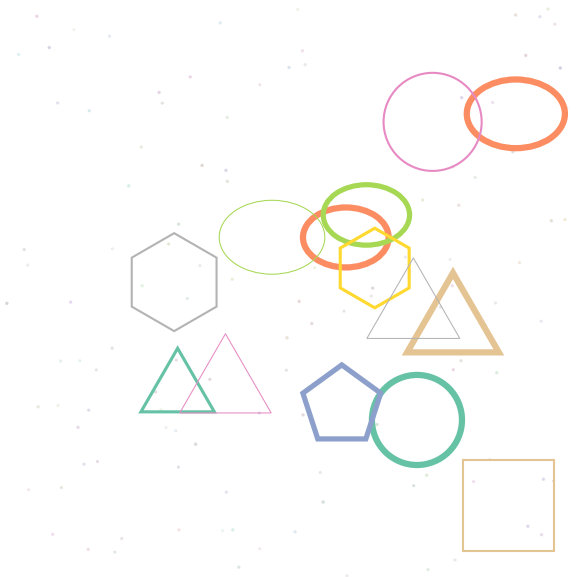[{"shape": "triangle", "thickness": 1.5, "radius": 0.37, "center": [0.308, 0.323]}, {"shape": "circle", "thickness": 3, "radius": 0.39, "center": [0.722, 0.272]}, {"shape": "oval", "thickness": 3, "radius": 0.37, "center": [0.599, 0.588]}, {"shape": "oval", "thickness": 3, "radius": 0.42, "center": [0.893, 0.802]}, {"shape": "pentagon", "thickness": 2.5, "radius": 0.35, "center": [0.592, 0.296]}, {"shape": "circle", "thickness": 1, "radius": 0.42, "center": [0.749, 0.788]}, {"shape": "triangle", "thickness": 0.5, "radius": 0.46, "center": [0.39, 0.33]}, {"shape": "oval", "thickness": 2.5, "radius": 0.37, "center": [0.634, 0.627]}, {"shape": "oval", "thickness": 0.5, "radius": 0.46, "center": [0.471, 0.588]}, {"shape": "hexagon", "thickness": 1.5, "radius": 0.34, "center": [0.649, 0.535]}, {"shape": "triangle", "thickness": 3, "radius": 0.46, "center": [0.784, 0.435]}, {"shape": "square", "thickness": 1, "radius": 0.39, "center": [0.88, 0.124]}, {"shape": "hexagon", "thickness": 1, "radius": 0.42, "center": [0.302, 0.511]}, {"shape": "triangle", "thickness": 0.5, "radius": 0.46, "center": [0.716, 0.46]}]